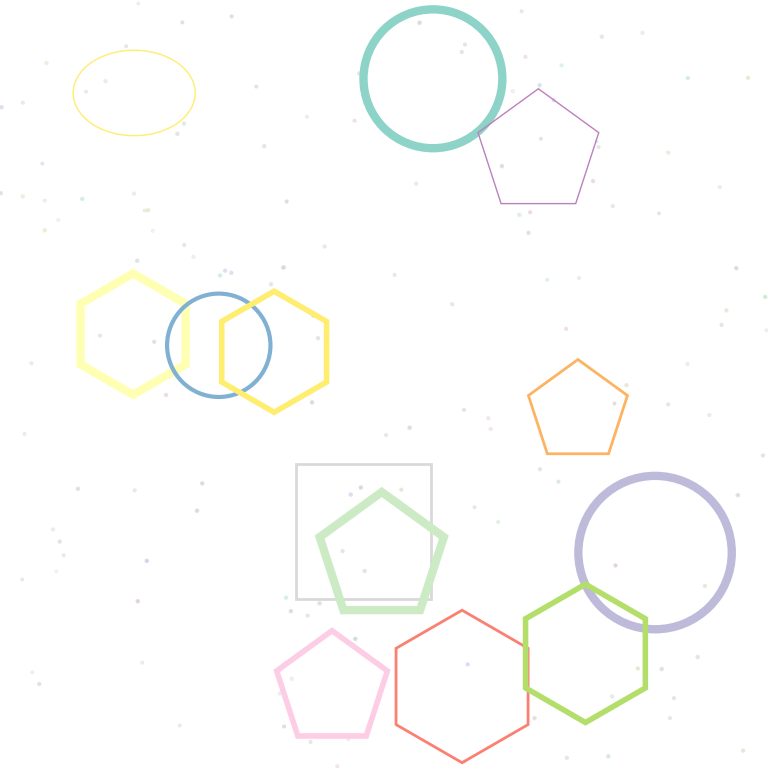[{"shape": "circle", "thickness": 3, "radius": 0.45, "center": [0.562, 0.898]}, {"shape": "hexagon", "thickness": 3, "radius": 0.39, "center": [0.173, 0.566]}, {"shape": "circle", "thickness": 3, "radius": 0.5, "center": [0.851, 0.282]}, {"shape": "hexagon", "thickness": 1, "radius": 0.5, "center": [0.6, 0.108]}, {"shape": "circle", "thickness": 1.5, "radius": 0.34, "center": [0.284, 0.552]}, {"shape": "pentagon", "thickness": 1, "radius": 0.34, "center": [0.751, 0.465]}, {"shape": "hexagon", "thickness": 2, "radius": 0.45, "center": [0.76, 0.151]}, {"shape": "pentagon", "thickness": 2, "radius": 0.38, "center": [0.431, 0.105]}, {"shape": "square", "thickness": 1, "radius": 0.44, "center": [0.472, 0.31]}, {"shape": "pentagon", "thickness": 0.5, "radius": 0.41, "center": [0.699, 0.802]}, {"shape": "pentagon", "thickness": 3, "radius": 0.42, "center": [0.496, 0.276]}, {"shape": "oval", "thickness": 0.5, "radius": 0.4, "center": [0.174, 0.879]}, {"shape": "hexagon", "thickness": 2, "radius": 0.39, "center": [0.356, 0.543]}]